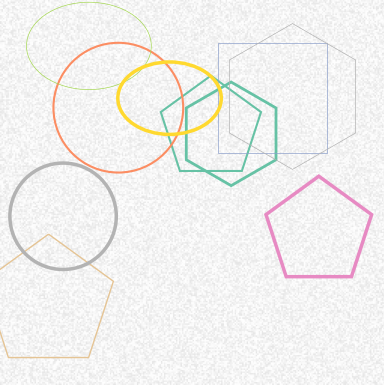[{"shape": "hexagon", "thickness": 2, "radius": 0.67, "center": [0.6, 0.652]}, {"shape": "pentagon", "thickness": 1.5, "radius": 0.68, "center": [0.548, 0.667]}, {"shape": "circle", "thickness": 1.5, "radius": 0.84, "center": [0.307, 0.72]}, {"shape": "square", "thickness": 0.5, "radius": 0.71, "center": [0.707, 0.745]}, {"shape": "pentagon", "thickness": 2.5, "radius": 0.72, "center": [0.828, 0.398]}, {"shape": "oval", "thickness": 0.5, "radius": 0.81, "center": [0.231, 0.881]}, {"shape": "oval", "thickness": 2.5, "radius": 0.67, "center": [0.44, 0.745]}, {"shape": "pentagon", "thickness": 1, "radius": 0.89, "center": [0.126, 0.215]}, {"shape": "hexagon", "thickness": 0.5, "radius": 0.95, "center": [0.76, 0.749]}, {"shape": "circle", "thickness": 2.5, "radius": 0.69, "center": [0.164, 0.438]}]